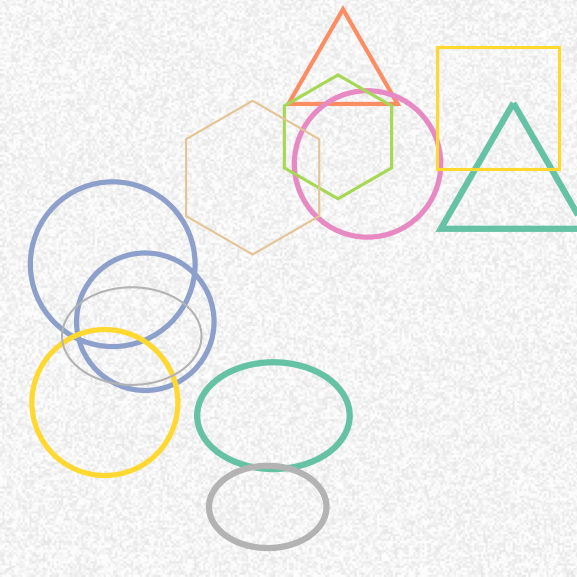[{"shape": "oval", "thickness": 3, "radius": 0.66, "center": [0.473, 0.279]}, {"shape": "triangle", "thickness": 3, "radius": 0.73, "center": [0.889, 0.676]}, {"shape": "triangle", "thickness": 2, "radius": 0.55, "center": [0.594, 0.874]}, {"shape": "circle", "thickness": 2.5, "radius": 0.71, "center": [0.195, 0.542]}, {"shape": "circle", "thickness": 2.5, "radius": 0.6, "center": [0.252, 0.442]}, {"shape": "circle", "thickness": 2.5, "radius": 0.63, "center": [0.636, 0.715]}, {"shape": "hexagon", "thickness": 1.5, "radius": 0.54, "center": [0.585, 0.762]}, {"shape": "circle", "thickness": 2.5, "radius": 0.63, "center": [0.182, 0.302]}, {"shape": "square", "thickness": 1.5, "radius": 0.53, "center": [0.862, 0.811]}, {"shape": "hexagon", "thickness": 1, "radius": 0.67, "center": [0.437, 0.692]}, {"shape": "oval", "thickness": 1, "radius": 0.6, "center": [0.228, 0.417]}, {"shape": "oval", "thickness": 3, "radius": 0.51, "center": [0.464, 0.121]}]